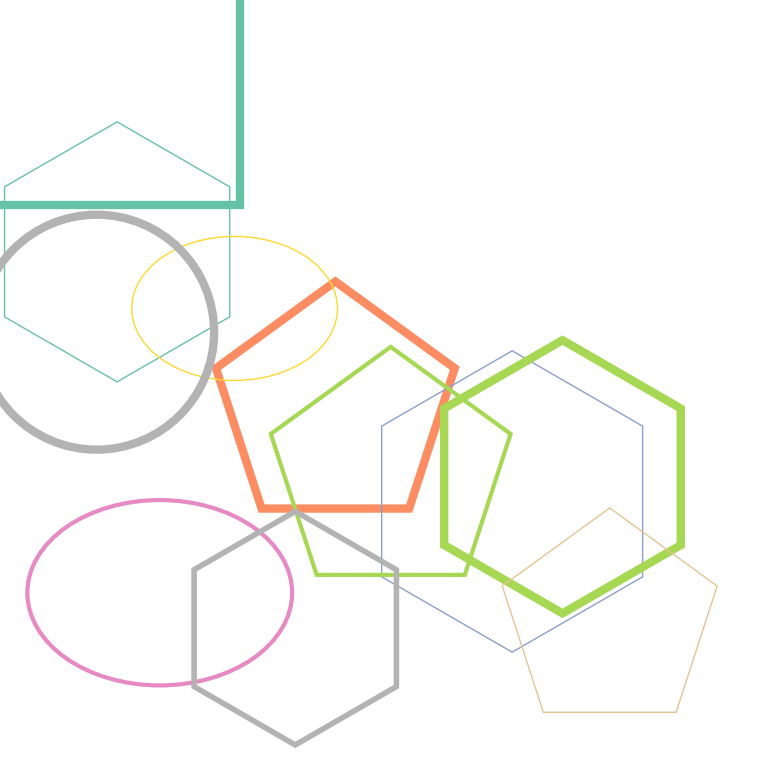[{"shape": "hexagon", "thickness": 0.5, "radius": 0.84, "center": [0.152, 0.673]}, {"shape": "square", "thickness": 3, "radius": 0.8, "center": [0.152, 0.893]}, {"shape": "pentagon", "thickness": 3, "radius": 0.82, "center": [0.436, 0.471]}, {"shape": "hexagon", "thickness": 0.5, "radius": 0.98, "center": [0.665, 0.349]}, {"shape": "oval", "thickness": 1.5, "radius": 0.86, "center": [0.207, 0.23]}, {"shape": "hexagon", "thickness": 3, "radius": 0.89, "center": [0.731, 0.381]}, {"shape": "pentagon", "thickness": 1.5, "radius": 0.82, "center": [0.507, 0.386]}, {"shape": "oval", "thickness": 0.5, "radius": 0.67, "center": [0.305, 0.599]}, {"shape": "pentagon", "thickness": 0.5, "radius": 0.73, "center": [0.792, 0.194]}, {"shape": "hexagon", "thickness": 2, "radius": 0.76, "center": [0.383, 0.184]}, {"shape": "circle", "thickness": 3, "radius": 0.76, "center": [0.126, 0.569]}]